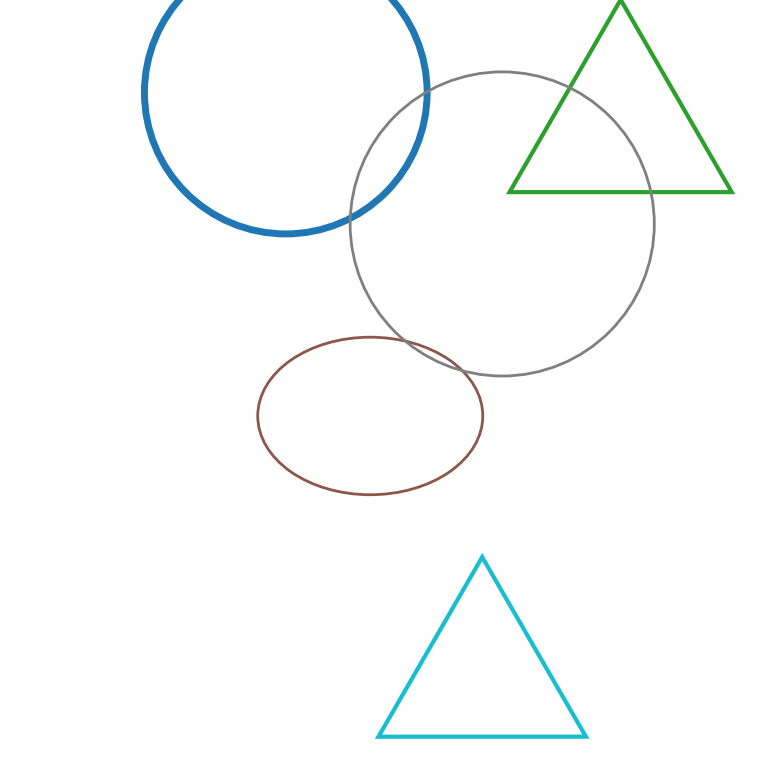[{"shape": "circle", "thickness": 2.5, "radius": 0.92, "center": [0.371, 0.88]}, {"shape": "triangle", "thickness": 1.5, "radius": 0.83, "center": [0.806, 0.834]}, {"shape": "oval", "thickness": 1, "radius": 0.73, "center": [0.481, 0.46]}, {"shape": "circle", "thickness": 1, "radius": 0.99, "center": [0.652, 0.709]}, {"shape": "triangle", "thickness": 1.5, "radius": 0.78, "center": [0.626, 0.121]}]